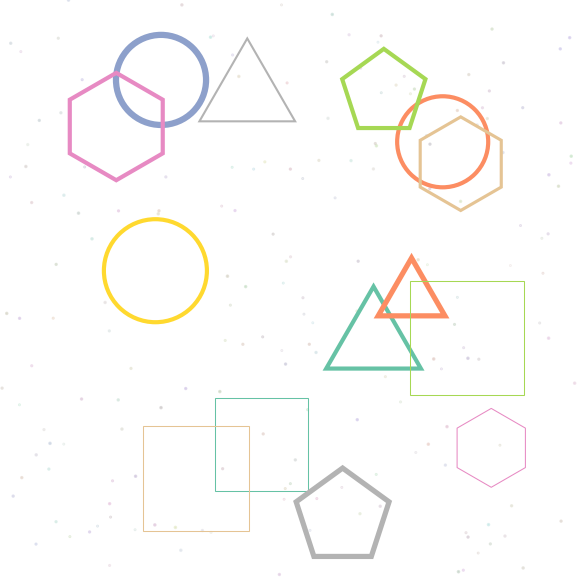[{"shape": "square", "thickness": 0.5, "radius": 0.4, "center": [0.452, 0.23]}, {"shape": "triangle", "thickness": 2, "radius": 0.47, "center": [0.647, 0.408]}, {"shape": "triangle", "thickness": 2.5, "radius": 0.33, "center": [0.713, 0.486]}, {"shape": "circle", "thickness": 2, "radius": 0.39, "center": [0.767, 0.754]}, {"shape": "circle", "thickness": 3, "radius": 0.39, "center": [0.279, 0.861]}, {"shape": "hexagon", "thickness": 0.5, "radius": 0.34, "center": [0.851, 0.224]}, {"shape": "hexagon", "thickness": 2, "radius": 0.46, "center": [0.201, 0.78]}, {"shape": "square", "thickness": 0.5, "radius": 0.49, "center": [0.809, 0.414]}, {"shape": "pentagon", "thickness": 2, "radius": 0.38, "center": [0.665, 0.839]}, {"shape": "circle", "thickness": 2, "radius": 0.45, "center": [0.269, 0.53]}, {"shape": "square", "thickness": 0.5, "radius": 0.46, "center": [0.339, 0.17]}, {"shape": "hexagon", "thickness": 1.5, "radius": 0.41, "center": [0.798, 0.716]}, {"shape": "triangle", "thickness": 1, "radius": 0.48, "center": [0.428, 0.837]}, {"shape": "pentagon", "thickness": 2.5, "radius": 0.42, "center": [0.593, 0.104]}]